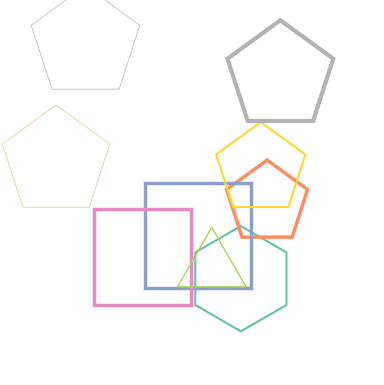[{"shape": "hexagon", "thickness": 1.5, "radius": 0.68, "center": [0.626, 0.276]}, {"shape": "pentagon", "thickness": 2.5, "radius": 0.55, "center": [0.694, 0.474]}, {"shape": "square", "thickness": 2.5, "radius": 0.68, "center": [0.515, 0.389]}, {"shape": "square", "thickness": 2.5, "radius": 0.63, "center": [0.37, 0.332]}, {"shape": "triangle", "thickness": 1, "radius": 0.51, "center": [0.55, 0.306]}, {"shape": "pentagon", "thickness": 1.5, "radius": 0.61, "center": [0.677, 0.561]}, {"shape": "pentagon", "thickness": 0.5, "radius": 0.73, "center": [0.146, 0.581]}, {"shape": "pentagon", "thickness": 0.5, "radius": 0.74, "center": [0.222, 0.888]}, {"shape": "pentagon", "thickness": 3, "radius": 0.72, "center": [0.728, 0.803]}]